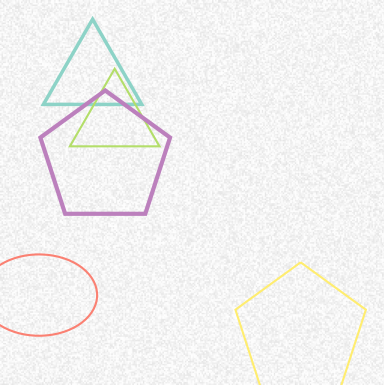[{"shape": "triangle", "thickness": 2.5, "radius": 0.74, "center": [0.241, 0.803]}, {"shape": "oval", "thickness": 1.5, "radius": 0.75, "center": [0.101, 0.234]}, {"shape": "triangle", "thickness": 1.5, "radius": 0.67, "center": [0.298, 0.687]}, {"shape": "pentagon", "thickness": 3, "radius": 0.89, "center": [0.273, 0.588]}, {"shape": "pentagon", "thickness": 1.5, "radius": 0.89, "center": [0.781, 0.141]}]